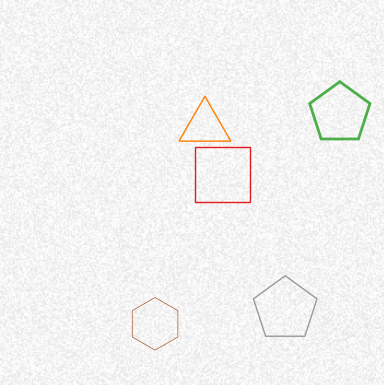[{"shape": "square", "thickness": 1, "radius": 0.36, "center": [0.578, 0.548]}, {"shape": "pentagon", "thickness": 2, "radius": 0.41, "center": [0.883, 0.706]}, {"shape": "triangle", "thickness": 1, "radius": 0.39, "center": [0.532, 0.672]}, {"shape": "hexagon", "thickness": 0.5, "radius": 0.34, "center": [0.403, 0.159]}, {"shape": "pentagon", "thickness": 1, "radius": 0.43, "center": [0.741, 0.197]}]